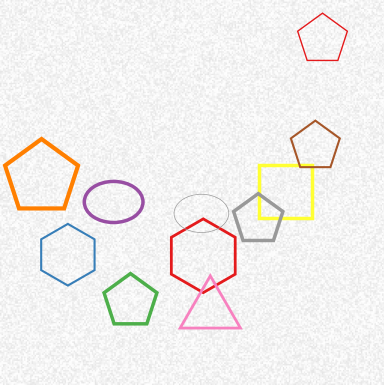[{"shape": "hexagon", "thickness": 2, "radius": 0.48, "center": [0.528, 0.336]}, {"shape": "pentagon", "thickness": 1, "radius": 0.34, "center": [0.838, 0.898]}, {"shape": "hexagon", "thickness": 1.5, "radius": 0.4, "center": [0.176, 0.338]}, {"shape": "pentagon", "thickness": 2.5, "radius": 0.36, "center": [0.339, 0.217]}, {"shape": "oval", "thickness": 2.5, "radius": 0.38, "center": [0.295, 0.475]}, {"shape": "pentagon", "thickness": 3, "radius": 0.5, "center": [0.108, 0.539]}, {"shape": "square", "thickness": 2.5, "radius": 0.34, "center": [0.742, 0.502]}, {"shape": "pentagon", "thickness": 1.5, "radius": 0.33, "center": [0.819, 0.62]}, {"shape": "triangle", "thickness": 2, "radius": 0.45, "center": [0.546, 0.193]}, {"shape": "oval", "thickness": 0.5, "radius": 0.36, "center": [0.523, 0.446]}, {"shape": "pentagon", "thickness": 2.5, "radius": 0.34, "center": [0.671, 0.43]}]